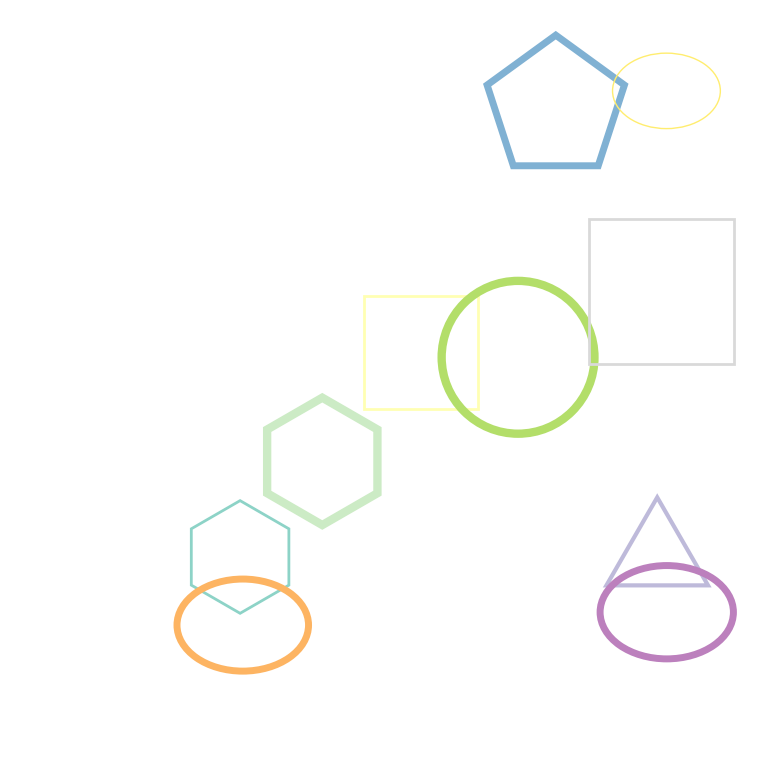[{"shape": "hexagon", "thickness": 1, "radius": 0.37, "center": [0.312, 0.277]}, {"shape": "square", "thickness": 1, "radius": 0.37, "center": [0.547, 0.542]}, {"shape": "triangle", "thickness": 1.5, "radius": 0.38, "center": [0.854, 0.278]}, {"shape": "pentagon", "thickness": 2.5, "radius": 0.47, "center": [0.722, 0.861]}, {"shape": "oval", "thickness": 2.5, "radius": 0.43, "center": [0.315, 0.188]}, {"shape": "circle", "thickness": 3, "radius": 0.5, "center": [0.673, 0.536]}, {"shape": "square", "thickness": 1, "radius": 0.47, "center": [0.859, 0.622]}, {"shape": "oval", "thickness": 2.5, "radius": 0.43, "center": [0.866, 0.205]}, {"shape": "hexagon", "thickness": 3, "radius": 0.41, "center": [0.419, 0.401]}, {"shape": "oval", "thickness": 0.5, "radius": 0.35, "center": [0.866, 0.882]}]